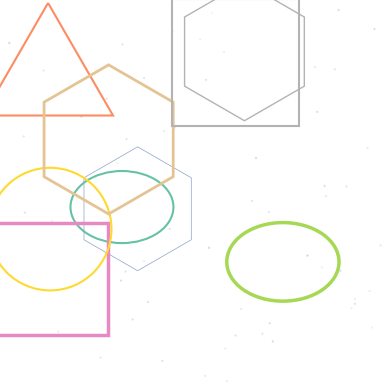[{"shape": "oval", "thickness": 1.5, "radius": 0.67, "center": [0.317, 0.462]}, {"shape": "triangle", "thickness": 1.5, "radius": 0.97, "center": [0.125, 0.797]}, {"shape": "hexagon", "thickness": 0.5, "radius": 0.8, "center": [0.357, 0.458]}, {"shape": "square", "thickness": 2.5, "radius": 0.72, "center": [0.135, 0.276]}, {"shape": "oval", "thickness": 2.5, "radius": 0.73, "center": [0.735, 0.32]}, {"shape": "circle", "thickness": 1.5, "radius": 0.8, "center": [0.13, 0.405]}, {"shape": "hexagon", "thickness": 2, "radius": 0.97, "center": [0.282, 0.638]}, {"shape": "hexagon", "thickness": 1, "radius": 0.9, "center": [0.635, 0.866]}, {"shape": "square", "thickness": 1.5, "radius": 0.83, "center": [0.612, 0.837]}]